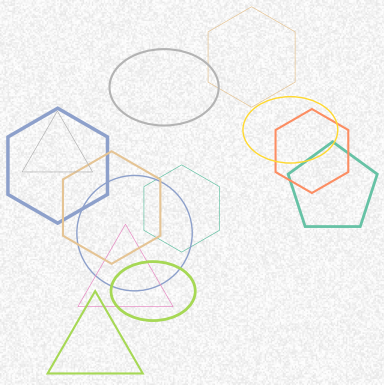[{"shape": "pentagon", "thickness": 2, "radius": 0.61, "center": [0.864, 0.51]}, {"shape": "hexagon", "thickness": 0.5, "radius": 0.57, "center": [0.472, 0.458]}, {"shape": "hexagon", "thickness": 1.5, "radius": 0.55, "center": [0.81, 0.608]}, {"shape": "circle", "thickness": 1, "radius": 0.75, "center": [0.349, 0.394]}, {"shape": "hexagon", "thickness": 2.5, "radius": 0.75, "center": [0.15, 0.57]}, {"shape": "triangle", "thickness": 0.5, "radius": 0.71, "center": [0.326, 0.275]}, {"shape": "triangle", "thickness": 1.5, "radius": 0.71, "center": [0.247, 0.101]}, {"shape": "oval", "thickness": 2, "radius": 0.55, "center": [0.398, 0.244]}, {"shape": "oval", "thickness": 1, "radius": 0.62, "center": [0.754, 0.663]}, {"shape": "hexagon", "thickness": 1.5, "radius": 0.73, "center": [0.29, 0.461]}, {"shape": "hexagon", "thickness": 0.5, "radius": 0.65, "center": [0.654, 0.852]}, {"shape": "oval", "thickness": 1.5, "radius": 0.71, "center": [0.426, 0.773]}, {"shape": "triangle", "thickness": 0.5, "radius": 0.53, "center": [0.149, 0.606]}]